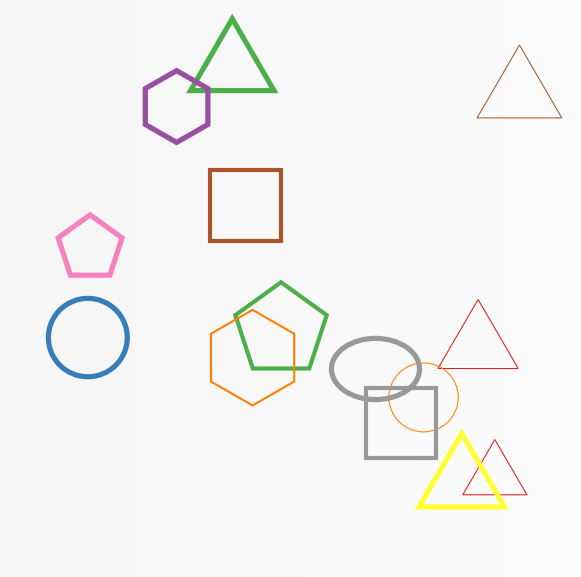[{"shape": "triangle", "thickness": 0.5, "radius": 0.4, "center": [0.823, 0.401]}, {"shape": "triangle", "thickness": 0.5, "radius": 0.32, "center": [0.851, 0.174]}, {"shape": "circle", "thickness": 2.5, "radius": 0.34, "center": [0.151, 0.415]}, {"shape": "pentagon", "thickness": 2, "radius": 0.41, "center": [0.484, 0.428]}, {"shape": "triangle", "thickness": 2.5, "radius": 0.41, "center": [0.4, 0.884]}, {"shape": "hexagon", "thickness": 2.5, "radius": 0.31, "center": [0.304, 0.815]}, {"shape": "hexagon", "thickness": 1, "radius": 0.41, "center": [0.435, 0.38]}, {"shape": "circle", "thickness": 0.5, "radius": 0.3, "center": [0.729, 0.311]}, {"shape": "triangle", "thickness": 2.5, "radius": 0.42, "center": [0.794, 0.164]}, {"shape": "square", "thickness": 2, "radius": 0.31, "center": [0.423, 0.644]}, {"shape": "triangle", "thickness": 0.5, "radius": 0.42, "center": [0.894, 0.837]}, {"shape": "pentagon", "thickness": 2.5, "radius": 0.29, "center": [0.155, 0.569]}, {"shape": "square", "thickness": 2, "radius": 0.3, "center": [0.69, 0.267]}, {"shape": "oval", "thickness": 2.5, "radius": 0.38, "center": [0.646, 0.36]}]